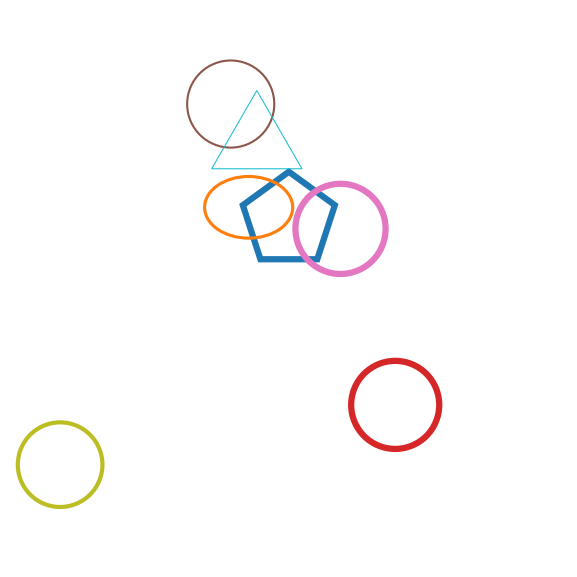[{"shape": "pentagon", "thickness": 3, "radius": 0.42, "center": [0.5, 0.618]}, {"shape": "oval", "thickness": 1.5, "radius": 0.38, "center": [0.431, 0.64]}, {"shape": "circle", "thickness": 3, "radius": 0.38, "center": [0.684, 0.298]}, {"shape": "circle", "thickness": 1, "radius": 0.38, "center": [0.399, 0.819]}, {"shape": "circle", "thickness": 3, "radius": 0.39, "center": [0.59, 0.603]}, {"shape": "circle", "thickness": 2, "radius": 0.37, "center": [0.104, 0.195]}, {"shape": "triangle", "thickness": 0.5, "radius": 0.45, "center": [0.445, 0.752]}]